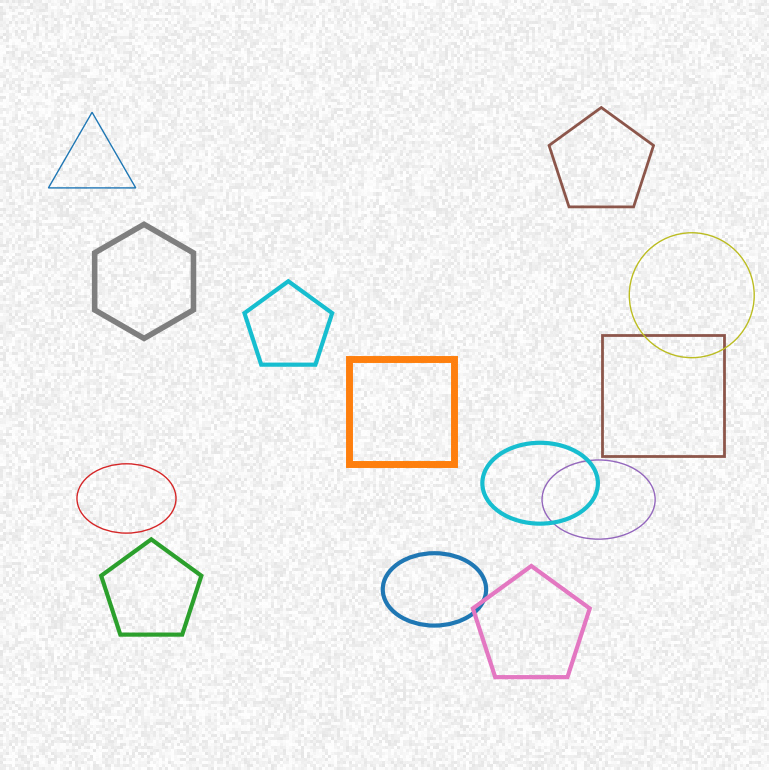[{"shape": "triangle", "thickness": 0.5, "radius": 0.33, "center": [0.12, 0.789]}, {"shape": "oval", "thickness": 1.5, "radius": 0.34, "center": [0.564, 0.235]}, {"shape": "square", "thickness": 2.5, "radius": 0.34, "center": [0.521, 0.466]}, {"shape": "pentagon", "thickness": 1.5, "radius": 0.34, "center": [0.196, 0.231]}, {"shape": "oval", "thickness": 0.5, "radius": 0.32, "center": [0.164, 0.353]}, {"shape": "oval", "thickness": 0.5, "radius": 0.37, "center": [0.777, 0.351]}, {"shape": "square", "thickness": 1, "radius": 0.39, "center": [0.861, 0.486]}, {"shape": "pentagon", "thickness": 1, "radius": 0.36, "center": [0.781, 0.789]}, {"shape": "pentagon", "thickness": 1.5, "radius": 0.4, "center": [0.69, 0.185]}, {"shape": "hexagon", "thickness": 2, "radius": 0.37, "center": [0.187, 0.635]}, {"shape": "circle", "thickness": 0.5, "radius": 0.41, "center": [0.898, 0.617]}, {"shape": "pentagon", "thickness": 1.5, "radius": 0.3, "center": [0.374, 0.575]}, {"shape": "oval", "thickness": 1.5, "radius": 0.38, "center": [0.701, 0.372]}]